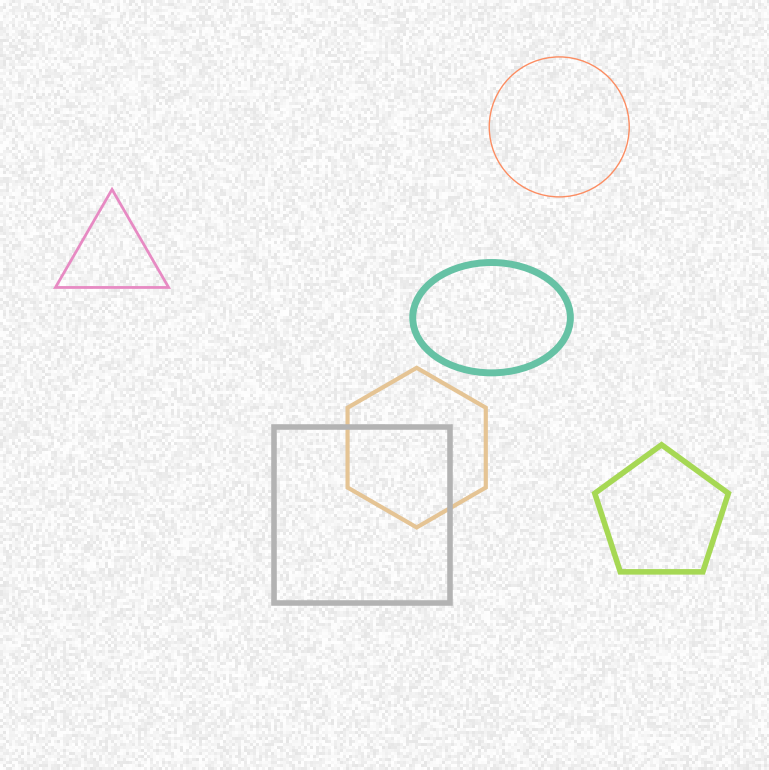[{"shape": "oval", "thickness": 2.5, "radius": 0.51, "center": [0.638, 0.587]}, {"shape": "circle", "thickness": 0.5, "radius": 0.45, "center": [0.726, 0.835]}, {"shape": "triangle", "thickness": 1, "radius": 0.42, "center": [0.145, 0.669]}, {"shape": "pentagon", "thickness": 2, "radius": 0.46, "center": [0.859, 0.331]}, {"shape": "hexagon", "thickness": 1.5, "radius": 0.52, "center": [0.541, 0.419]}, {"shape": "square", "thickness": 2, "radius": 0.57, "center": [0.47, 0.331]}]